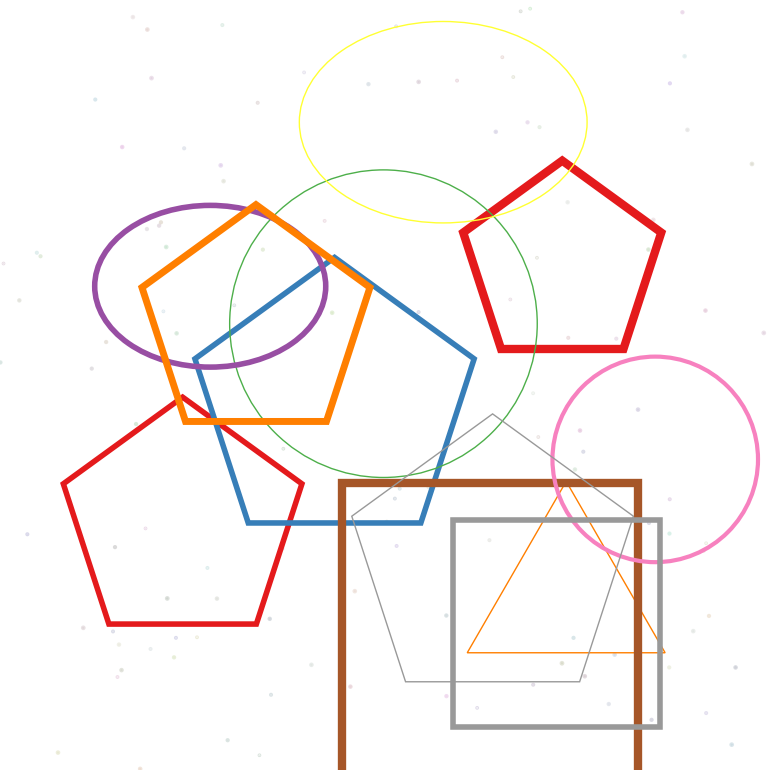[{"shape": "pentagon", "thickness": 2, "radius": 0.81, "center": [0.237, 0.321]}, {"shape": "pentagon", "thickness": 3, "radius": 0.68, "center": [0.73, 0.656]}, {"shape": "pentagon", "thickness": 2, "radius": 0.95, "center": [0.434, 0.475]}, {"shape": "circle", "thickness": 0.5, "radius": 1.0, "center": [0.498, 0.58]}, {"shape": "oval", "thickness": 2, "radius": 0.75, "center": [0.273, 0.628]}, {"shape": "triangle", "thickness": 0.5, "radius": 0.74, "center": [0.735, 0.226]}, {"shape": "pentagon", "thickness": 2.5, "radius": 0.78, "center": [0.332, 0.579]}, {"shape": "oval", "thickness": 0.5, "radius": 0.93, "center": [0.576, 0.841]}, {"shape": "square", "thickness": 3, "radius": 0.96, "center": [0.637, 0.18]}, {"shape": "circle", "thickness": 1.5, "radius": 0.67, "center": [0.851, 0.403]}, {"shape": "pentagon", "thickness": 0.5, "radius": 0.96, "center": [0.64, 0.27]}, {"shape": "square", "thickness": 2, "radius": 0.67, "center": [0.722, 0.191]}]